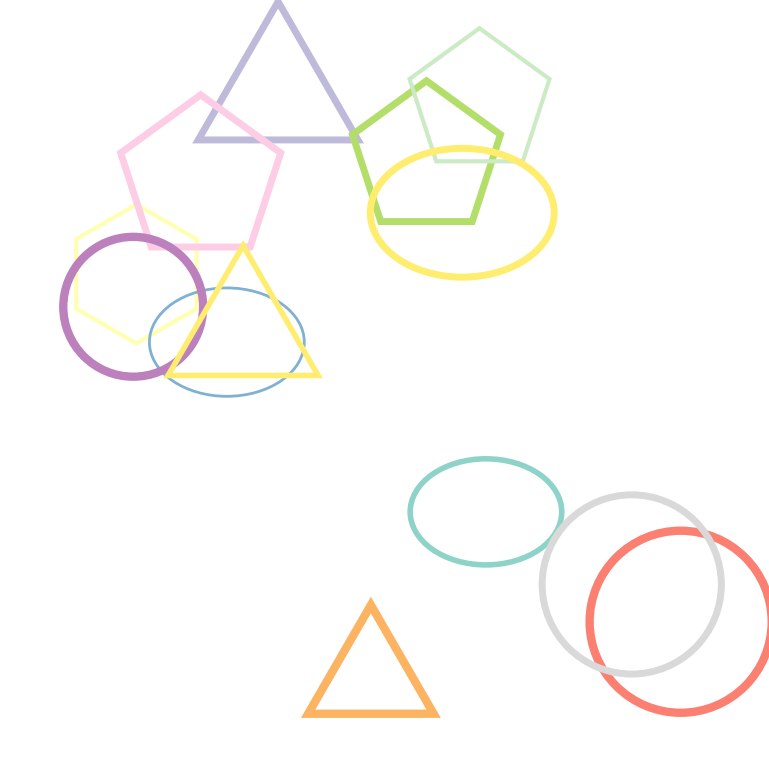[{"shape": "oval", "thickness": 2, "radius": 0.49, "center": [0.631, 0.335]}, {"shape": "hexagon", "thickness": 1.5, "radius": 0.45, "center": [0.177, 0.644]}, {"shape": "triangle", "thickness": 2.5, "radius": 0.6, "center": [0.361, 0.878]}, {"shape": "circle", "thickness": 3, "radius": 0.59, "center": [0.884, 0.193]}, {"shape": "oval", "thickness": 1, "radius": 0.5, "center": [0.295, 0.556]}, {"shape": "triangle", "thickness": 3, "radius": 0.47, "center": [0.482, 0.12]}, {"shape": "pentagon", "thickness": 2.5, "radius": 0.51, "center": [0.554, 0.794]}, {"shape": "pentagon", "thickness": 2.5, "radius": 0.55, "center": [0.261, 0.768]}, {"shape": "circle", "thickness": 2.5, "radius": 0.58, "center": [0.82, 0.241]}, {"shape": "circle", "thickness": 3, "radius": 0.45, "center": [0.173, 0.602]}, {"shape": "pentagon", "thickness": 1.5, "radius": 0.48, "center": [0.623, 0.868]}, {"shape": "oval", "thickness": 2.5, "radius": 0.6, "center": [0.6, 0.724]}, {"shape": "triangle", "thickness": 2, "radius": 0.56, "center": [0.316, 0.569]}]